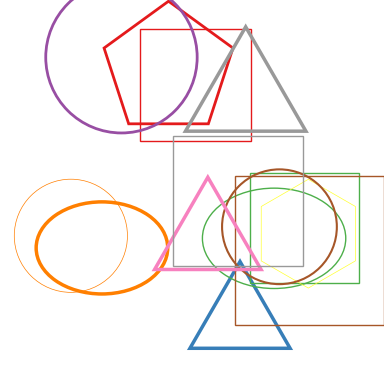[{"shape": "pentagon", "thickness": 2, "radius": 0.88, "center": [0.438, 0.821]}, {"shape": "square", "thickness": 1, "radius": 0.72, "center": [0.507, 0.779]}, {"shape": "triangle", "thickness": 2.5, "radius": 0.75, "center": [0.623, 0.17]}, {"shape": "square", "thickness": 1, "radius": 0.71, "center": [0.792, 0.408]}, {"shape": "oval", "thickness": 1, "radius": 0.93, "center": [0.712, 0.381]}, {"shape": "circle", "thickness": 2, "radius": 0.98, "center": [0.315, 0.851]}, {"shape": "circle", "thickness": 0.5, "radius": 0.73, "center": [0.184, 0.388]}, {"shape": "oval", "thickness": 2.5, "radius": 0.85, "center": [0.265, 0.356]}, {"shape": "hexagon", "thickness": 0.5, "radius": 0.71, "center": [0.801, 0.393]}, {"shape": "square", "thickness": 1, "radius": 0.97, "center": [0.804, 0.349]}, {"shape": "circle", "thickness": 1.5, "radius": 0.75, "center": [0.726, 0.411]}, {"shape": "triangle", "thickness": 2.5, "radius": 0.8, "center": [0.54, 0.38]}, {"shape": "square", "thickness": 1, "radius": 0.84, "center": [0.617, 0.479]}, {"shape": "triangle", "thickness": 2.5, "radius": 0.9, "center": [0.638, 0.75]}]